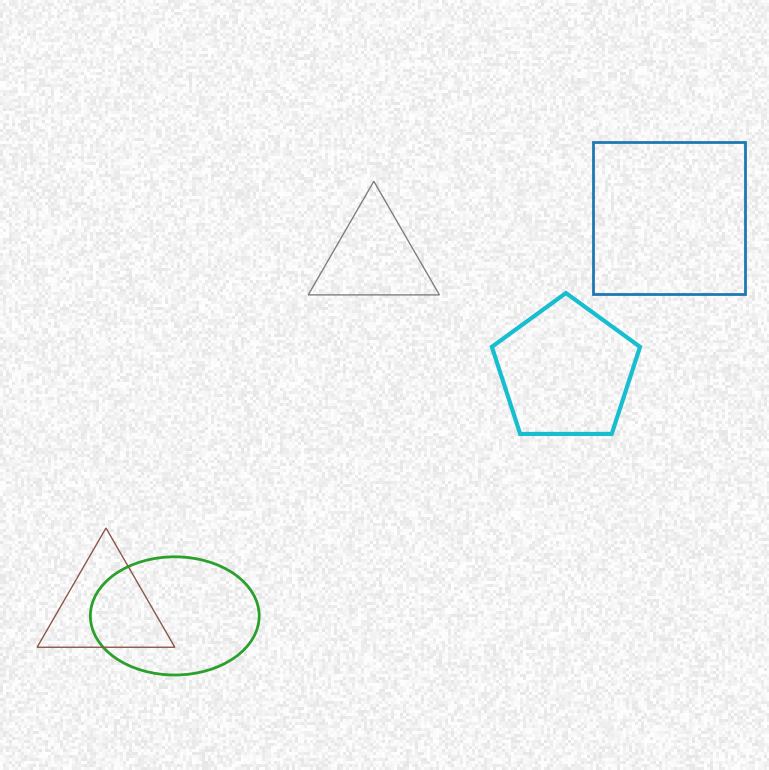[{"shape": "square", "thickness": 1, "radius": 0.49, "center": [0.869, 0.717]}, {"shape": "oval", "thickness": 1, "radius": 0.55, "center": [0.227, 0.2]}, {"shape": "triangle", "thickness": 0.5, "radius": 0.52, "center": [0.138, 0.211]}, {"shape": "triangle", "thickness": 0.5, "radius": 0.49, "center": [0.486, 0.666]}, {"shape": "pentagon", "thickness": 1.5, "radius": 0.51, "center": [0.735, 0.518]}]